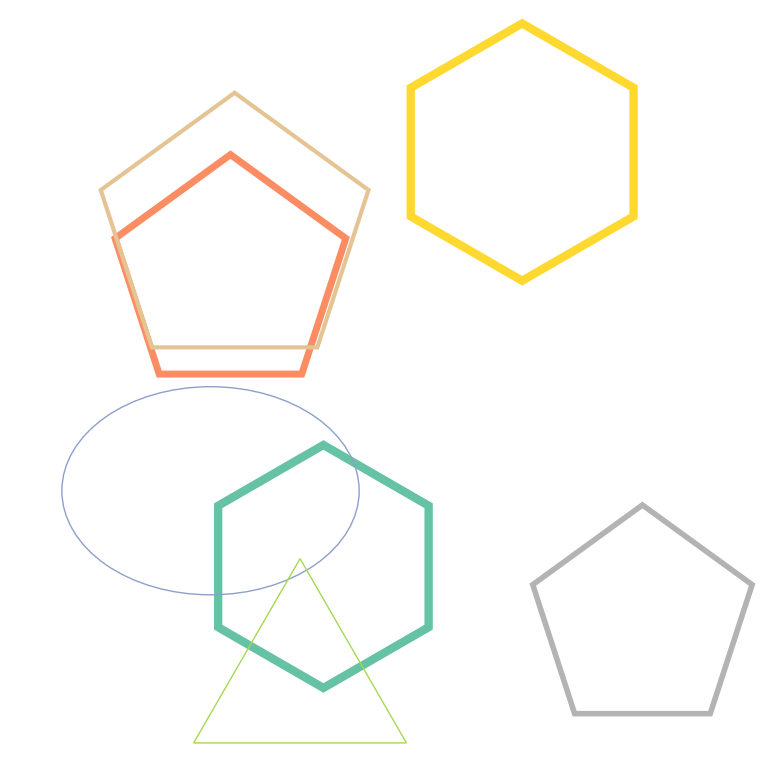[{"shape": "hexagon", "thickness": 3, "radius": 0.79, "center": [0.42, 0.264]}, {"shape": "pentagon", "thickness": 2.5, "radius": 0.79, "center": [0.299, 0.642]}, {"shape": "oval", "thickness": 0.5, "radius": 0.97, "center": [0.273, 0.363]}, {"shape": "triangle", "thickness": 0.5, "radius": 0.8, "center": [0.39, 0.115]}, {"shape": "hexagon", "thickness": 3, "radius": 0.84, "center": [0.678, 0.802]}, {"shape": "pentagon", "thickness": 1.5, "radius": 0.91, "center": [0.305, 0.697]}, {"shape": "pentagon", "thickness": 2, "radius": 0.75, "center": [0.834, 0.194]}]